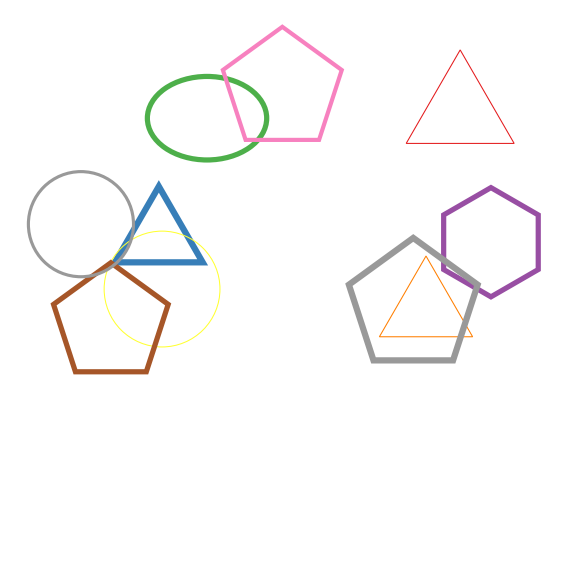[{"shape": "triangle", "thickness": 0.5, "radius": 0.54, "center": [0.797, 0.805]}, {"shape": "triangle", "thickness": 3, "radius": 0.44, "center": [0.275, 0.589]}, {"shape": "oval", "thickness": 2.5, "radius": 0.52, "center": [0.358, 0.794]}, {"shape": "hexagon", "thickness": 2.5, "radius": 0.47, "center": [0.85, 0.58]}, {"shape": "triangle", "thickness": 0.5, "radius": 0.47, "center": [0.738, 0.463]}, {"shape": "circle", "thickness": 0.5, "radius": 0.5, "center": [0.281, 0.499]}, {"shape": "pentagon", "thickness": 2.5, "radius": 0.52, "center": [0.192, 0.44]}, {"shape": "pentagon", "thickness": 2, "radius": 0.54, "center": [0.489, 0.844]}, {"shape": "pentagon", "thickness": 3, "radius": 0.59, "center": [0.716, 0.47]}, {"shape": "circle", "thickness": 1.5, "radius": 0.46, "center": [0.14, 0.611]}]